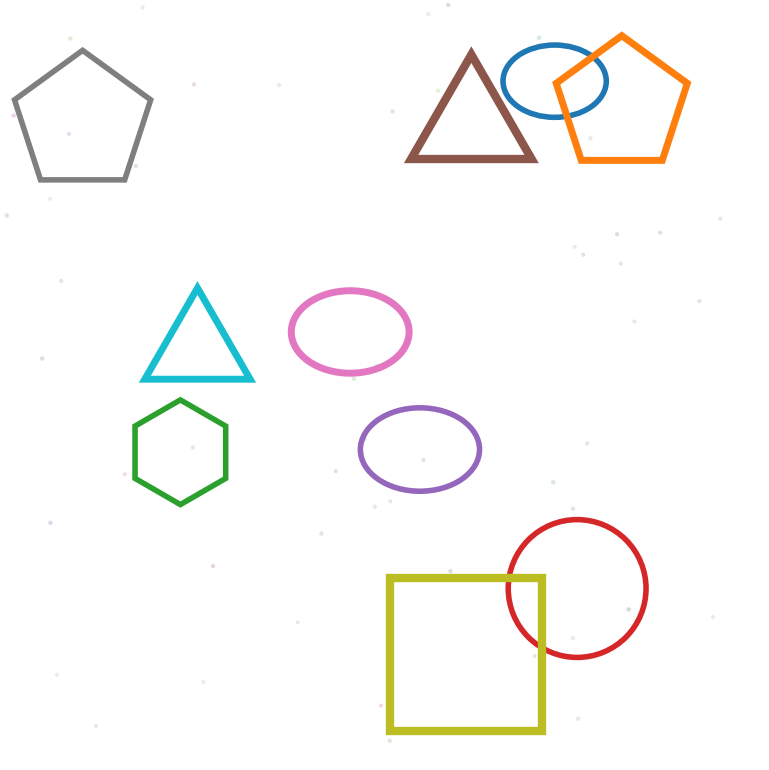[{"shape": "oval", "thickness": 2, "radius": 0.34, "center": [0.72, 0.895]}, {"shape": "pentagon", "thickness": 2.5, "radius": 0.45, "center": [0.807, 0.864]}, {"shape": "hexagon", "thickness": 2, "radius": 0.34, "center": [0.234, 0.413]}, {"shape": "circle", "thickness": 2, "radius": 0.45, "center": [0.75, 0.236]}, {"shape": "oval", "thickness": 2, "radius": 0.39, "center": [0.545, 0.416]}, {"shape": "triangle", "thickness": 3, "radius": 0.45, "center": [0.612, 0.839]}, {"shape": "oval", "thickness": 2.5, "radius": 0.38, "center": [0.455, 0.569]}, {"shape": "pentagon", "thickness": 2, "radius": 0.46, "center": [0.107, 0.842]}, {"shape": "square", "thickness": 3, "radius": 0.49, "center": [0.605, 0.15]}, {"shape": "triangle", "thickness": 2.5, "radius": 0.39, "center": [0.256, 0.547]}]